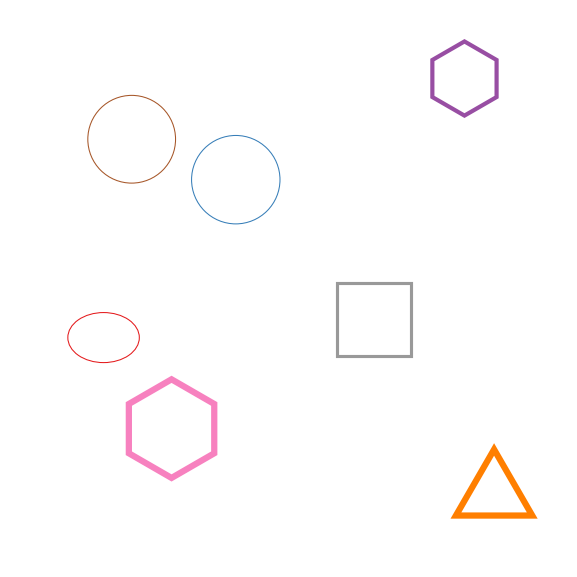[{"shape": "oval", "thickness": 0.5, "radius": 0.31, "center": [0.179, 0.415]}, {"shape": "circle", "thickness": 0.5, "radius": 0.38, "center": [0.408, 0.688]}, {"shape": "hexagon", "thickness": 2, "radius": 0.32, "center": [0.804, 0.863]}, {"shape": "triangle", "thickness": 3, "radius": 0.38, "center": [0.856, 0.145]}, {"shape": "circle", "thickness": 0.5, "radius": 0.38, "center": [0.228, 0.758]}, {"shape": "hexagon", "thickness": 3, "radius": 0.43, "center": [0.297, 0.257]}, {"shape": "square", "thickness": 1.5, "radius": 0.32, "center": [0.648, 0.446]}]